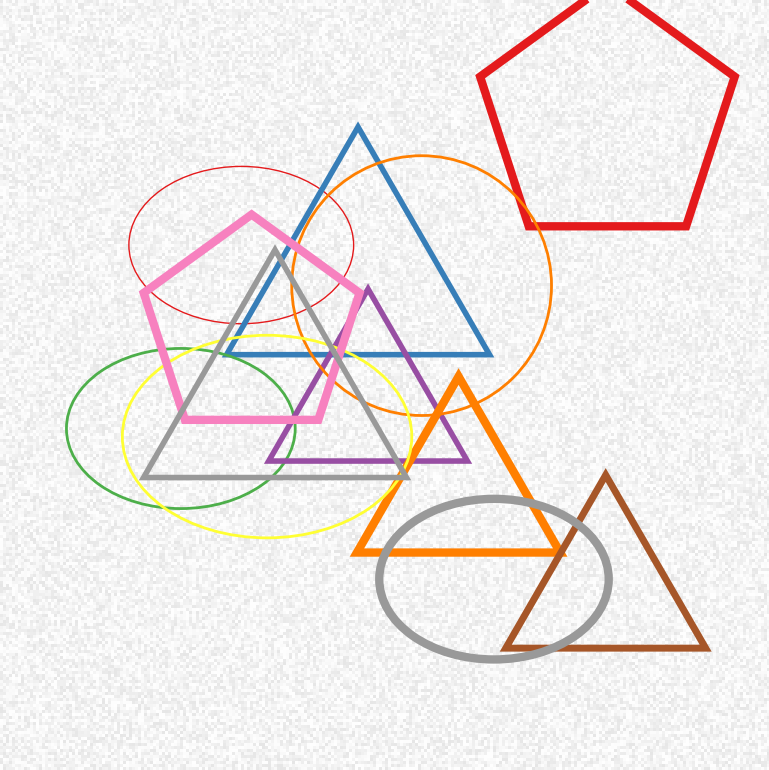[{"shape": "oval", "thickness": 0.5, "radius": 0.73, "center": [0.313, 0.682]}, {"shape": "pentagon", "thickness": 3, "radius": 0.87, "center": [0.789, 0.847]}, {"shape": "triangle", "thickness": 2, "radius": 0.99, "center": [0.465, 0.638]}, {"shape": "oval", "thickness": 1, "radius": 0.74, "center": [0.235, 0.443]}, {"shape": "triangle", "thickness": 2, "radius": 0.74, "center": [0.478, 0.476]}, {"shape": "triangle", "thickness": 3, "radius": 0.76, "center": [0.596, 0.359]}, {"shape": "circle", "thickness": 1, "radius": 0.84, "center": [0.548, 0.629]}, {"shape": "oval", "thickness": 1, "radius": 0.94, "center": [0.347, 0.433]}, {"shape": "triangle", "thickness": 2.5, "radius": 0.75, "center": [0.787, 0.233]}, {"shape": "pentagon", "thickness": 3, "radius": 0.74, "center": [0.327, 0.574]}, {"shape": "oval", "thickness": 3, "radius": 0.74, "center": [0.642, 0.248]}, {"shape": "triangle", "thickness": 2, "radius": 0.99, "center": [0.357, 0.478]}]